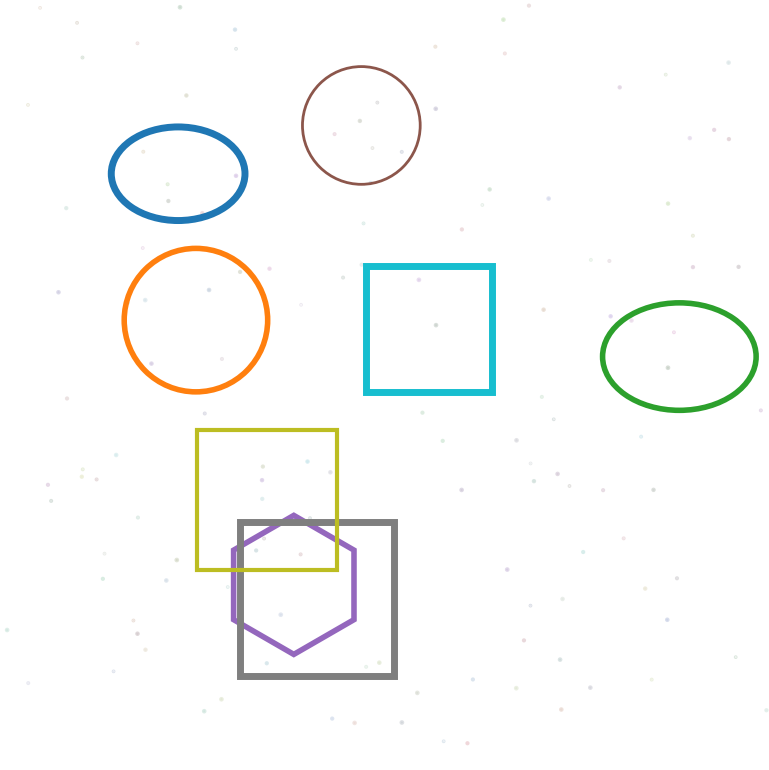[{"shape": "oval", "thickness": 2.5, "radius": 0.43, "center": [0.231, 0.774]}, {"shape": "circle", "thickness": 2, "radius": 0.47, "center": [0.254, 0.584]}, {"shape": "oval", "thickness": 2, "radius": 0.5, "center": [0.882, 0.537]}, {"shape": "hexagon", "thickness": 2, "radius": 0.45, "center": [0.382, 0.24]}, {"shape": "circle", "thickness": 1, "radius": 0.38, "center": [0.469, 0.837]}, {"shape": "square", "thickness": 2.5, "radius": 0.5, "center": [0.411, 0.222]}, {"shape": "square", "thickness": 1.5, "radius": 0.45, "center": [0.347, 0.351]}, {"shape": "square", "thickness": 2.5, "radius": 0.41, "center": [0.557, 0.572]}]